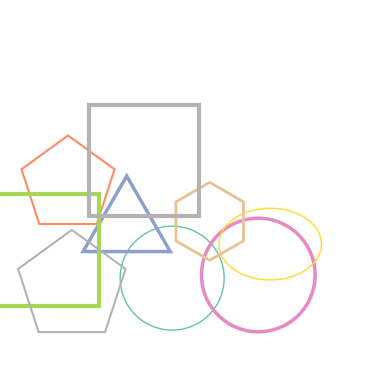[{"shape": "circle", "thickness": 1, "radius": 0.68, "center": [0.447, 0.278]}, {"shape": "pentagon", "thickness": 1.5, "radius": 0.64, "center": [0.177, 0.521]}, {"shape": "triangle", "thickness": 2.5, "radius": 0.65, "center": [0.329, 0.412]}, {"shape": "circle", "thickness": 2.5, "radius": 0.74, "center": [0.671, 0.286]}, {"shape": "square", "thickness": 3, "radius": 0.73, "center": [0.111, 0.352]}, {"shape": "oval", "thickness": 1, "radius": 0.67, "center": [0.702, 0.366]}, {"shape": "hexagon", "thickness": 2, "radius": 0.51, "center": [0.545, 0.425]}, {"shape": "pentagon", "thickness": 1.5, "radius": 0.73, "center": [0.187, 0.256]}, {"shape": "square", "thickness": 3, "radius": 0.72, "center": [0.374, 0.583]}]